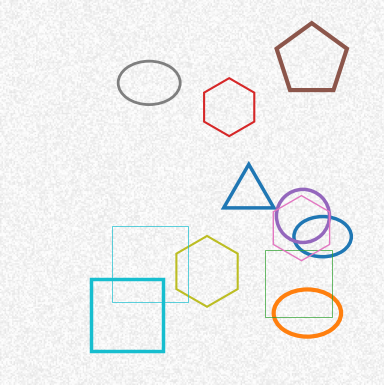[{"shape": "triangle", "thickness": 2.5, "radius": 0.38, "center": [0.646, 0.498]}, {"shape": "oval", "thickness": 2.5, "radius": 0.37, "center": [0.838, 0.385]}, {"shape": "oval", "thickness": 3, "radius": 0.44, "center": [0.798, 0.187]}, {"shape": "square", "thickness": 0.5, "radius": 0.44, "center": [0.775, 0.264]}, {"shape": "hexagon", "thickness": 1.5, "radius": 0.38, "center": [0.595, 0.722]}, {"shape": "circle", "thickness": 2.5, "radius": 0.34, "center": [0.787, 0.439]}, {"shape": "pentagon", "thickness": 3, "radius": 0.48, "center": [0.81, 0.844]}, {"shape": "hexagon", "thickness": 1, "radius": 0.42, "center": [0.783, 0.407]}, {"shape": "oval", "thickness": 2, "radius": 0.4, "center": [0.387, 0.785]}, {"shape": "hexagon", "thickness": 1.5, "radius": 0.46, "center": [0.538, 0.295]}, {"shape": "square", "thickness": 0.5, "radius": 0.49, "center": [0.389, 0.313]}, {"shape": "square", "thickness": 2.5, "radius": 0.47, "center": [0.329, 0.182]}]